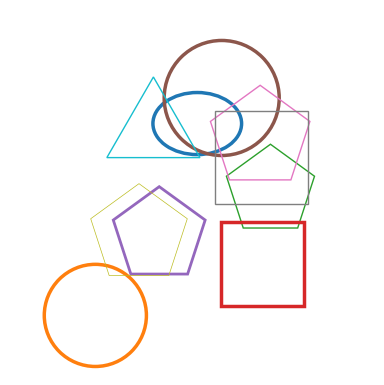[{"shape": "oval", "thickness": 2.5, "radius": 0.58, "center": [0.512, 0.679]}, {"shape": "circle", "thickness": 2.5, "radius": 0.66, "center": [0.248, 0.181]}, {"shape": "pentagon", "thickness": 1, "radius": 0.6, "center": [0.703, 0.505]}, {"shape": "square", "thickness": 2.5, "radius": 0.54, "center": [0.682, 0.314]}, {"shape": "pentagon", "thickness": 2, "radius": 0.63, "center": [0.414, 0.39]}, {"shape": "circle", "thickness": 2.5, "radius": 0.75, "center": [0.576, 0.745]}, {"shape": "pentagon", "thickness": 1, "radius": 0.68, "center": [0.676, 0.643]}, {"shape": "square", "thickness": 1, "radius": 0.6, "center": [0.68, 0.592]}, {"shape": "pentagon", "thickness": 0.5, "radius": 0.66, "center": [0.361, 0.391]}, {"shape": "triangle", "thickness": 1, "radius": 0.7, "center": [0.398, 0.66]}]